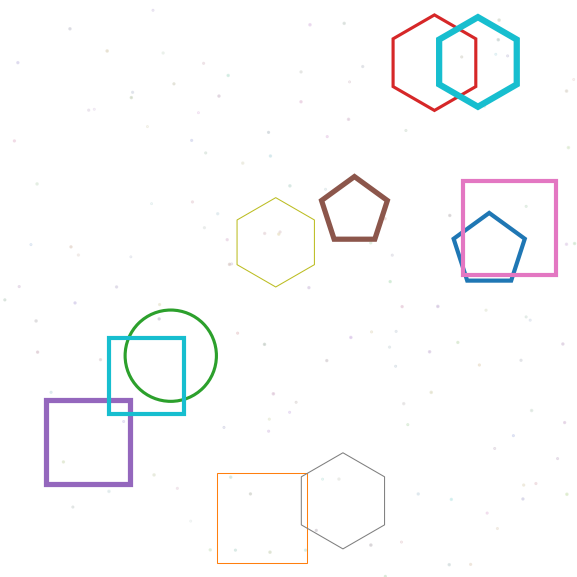[{"shape": "pentagon", "thickness": 2, "radius": 0.32, "center": [0.847, 0.566]}, {"shape": "square", "thickness": 0.5, "radius": 0.39, "center": [0.453, 0.103]}, {"shape": "circle", "thickness": 1.5, "radius": 0.4, "center": [0.296, 0.383]}, {"shape": "hexagon", "thickness": 1.5, "radius": 0.41, "center": [0.752, 0.891]}, {"shape": "square", "thickness": 2.5, "radius": 0.36, "center": [0.153, 0.234]}, {"shape": "pentagon", "thickness": 2.5, "radius": 0.3, "center": [0.614, 0.633]}, {"shape": "square", "thickness": 2, "radius": 0.4, "center": [0.882, 0.604]}, {"shape": "hexagon", "thickness": 0.5, "radius": 0.42, "center": [0.594, 0.132]}, {"shape": "hexagon", "thickness": 0.5, "radius": 0.39, "center": [0.477, 0.58]}, {"shape": "square", "thickness": 2, "radius": 0.33, "center": [0.253, 0.348]}, {"shape": "hexagon", "thickness": 3, "radius": 0.39, "center": [0.828, 0.892]}]